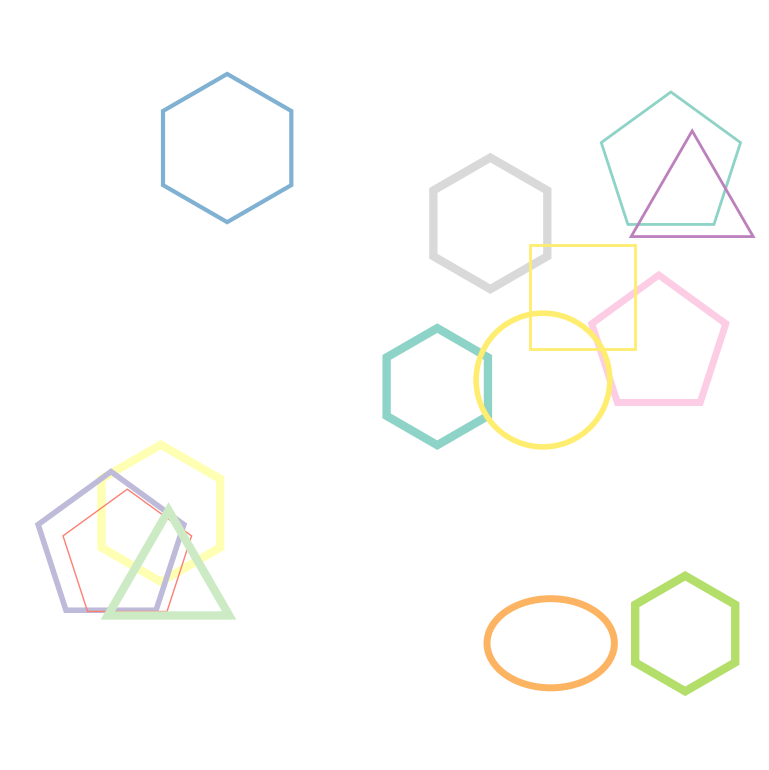[{"shape": "hexagon", "thickness": 3, "radius": 0.38, "center": [0.568, 0.498]}, {"shape": "pentagon", "thickness": 1, "radius": 0.48, "center": [0.871, 0.785]}, {"shape": "hexagon", "thickness": 3, "radius": 0.45, "center": [0.209, 0.333]}, {"shape": "pentagon", "thickness": 2, "radius": 0.5, "center": [0.144, 0.288]}, {"shape": "pentagon", "thickness": 0.5, "radius": 0.44, "center": [0.165, 0.277]}, {"shape": "hexagon", "thickness": 1.5, "radius": 0.48, "center": [0.295, 0.808]}, {"shape": "oval", "thickness": 2.5, "radius": 0.41, "center": [0.715, 0.165]}, {"shape": "hexagon", "thickness": 3, "radius": 0.38, "center": [0.89, 0.177]}, {"shape": "pentagon", "thickness": 2.5, "radius": 0.46, "center": [0.856, 0.551]}, {"shape": "hexagon", "thickness": 3, "radius": 0.43, "center": [0.637, 0.71]}, {"shape": "triangle", "thickness": 1, "radius": 0.46, "center": [0.899, 0.739]}, {"shape": "triangle", "thickness": 3, "radius": 0.45, "center": [0.219, 0.246]}, {"shape": "circle", "thickness": 2, "radius": 0.43, "center": [0.705, 0.506]}, {"shape": "square", "thickness": 1, "radius": 0.34, "center": [0.757, 0.614]}]